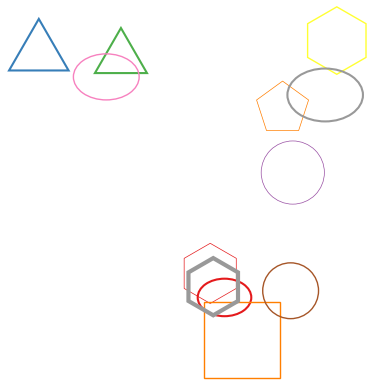[{"shape": "oval", "thickness": 1.5, "radius": 0.35, "center": [0.583, 0.227]}, {"shape": "hexagon", "thickness": 0.5, "radius": 0.39, "center": [0.546, 0.29]}, {"shape": "triangle", "thickness": 1.5, "radius": 0.45, "center": [0.101, 0.862]}, {"shape": "triangle", "thickness": 1.5, "radius": 0.39, "center": [0.314, 0.849]}, {"shape": "circle", "thickness": 0.5, "radius": 0.41, "center": [0.76, 0.552]}, {"shape": "square", "thickness": 1, "radius": 0.49, "center": [0.629, 0.116]}, {"shape": "pentagon", "thickness": 0.5, "radius": 0.36, "center": [0.734, 0.718]}, {"shape": "hexagon", "thickness": 1, "radius": 0.44, "center": [0.875, 0.895]}, {"shape": "circle", "thickness": 1, "radius": 0.36, "center": [0.755, 0.245]}, {"shape": "oval", "thickness": 1, "radius": 0.43, "center": [0.276, 0.8]}, {"shape": "oval", "thickness": 1.5, "radius": 0.49, "center": [0.845, 0.753]}, {"shape": "hexagon", "thickness": 3, "radius": 0.37, "center": [0.554, 0.255]}]